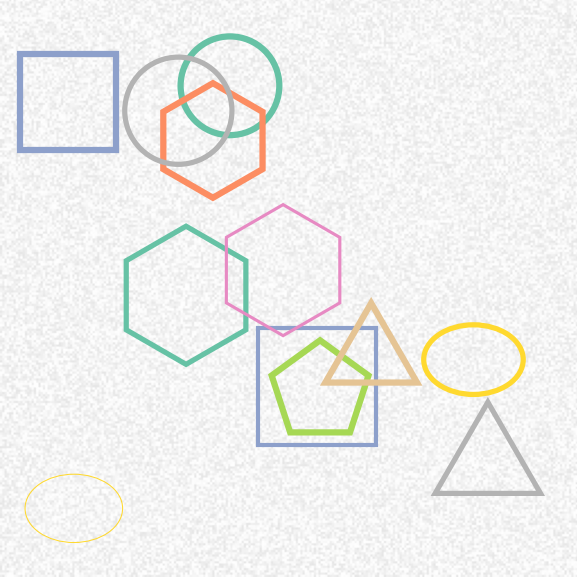[{"shape": "circle", "thickness": 3, "radius": 0.43, "center": [0.398, 0.851]}, {"shape": "hexagon", "thickness": 2.5, "radius": 0.6, "center": [0.322, 0.488]}, {"shape": "hexagon", "thickness": 3, "radius": 0.5, "center": [0.369, 0.756]}, {"shape": "square", "thickness": 3, "radius": 0.42, "center": [0.118, 0.823]}, {"shape": "square", "thickness": 2, "radius": 0.51, "center": [0.55, 0.33]}, {"shape": "hexagon", "thickness": 1.5, "radius": 0.57, "center": [0.49, 0.531]}, {"shape": "pentagon", "thickness": 3, "radius": 0.44, "center": [0.554, 0.322]}, {"shape": "oval", "thickness": 2.5, "radius": 0.43, "center": [0.82, 0.376]}, {"shape": "oval", "thickness": 0.5, "radius": 0.42, "center": [0.128, 0.119]}, {"shape": "triangle", "thickness": 3, "radius": 0.46, "center": [0.643, 0.383]}, {"shape": "circle", "thickness": 2.5, "radius": 0.46, "center": [0.309, 0.807]}, {"shape": "triangle", "thickness": 2.5, "radius": 0.53, "center": [0.845, 0.197]}]